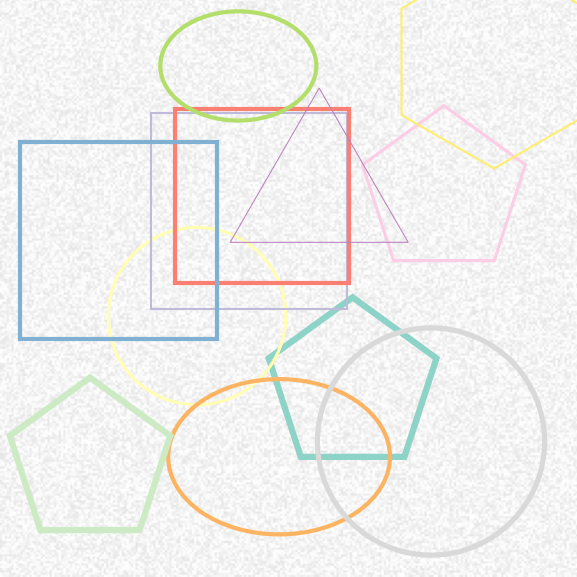[{"shape": "pentagon", "thickness": 3, "radius": 0.76, "center": [0.611, 0.332]}, {"shape": "circle", "thickness": 1.5, "radius": 0.77, "center": [0.341, 0.452]}, {"shape": "square", "thickness": 1, "radius": 0.85, "center": [0.431, 0.634]}, {"shape": "square", "thickness": 2, "radius": 0.75, "center": [0.454, 0.66]}, {"shape": "square", "thickness": 2, "radius": 0.85, "center": [0.205, 0.583]}, {"shape": "oval", "thickness": 2, "radius": 0.96, "center": [0.483, 0.208]}, {"shape": "oval", "thickness": 2, "radius": 0.68, "center": [0.413, 0.885]}, {"shape": "pentagon", "thickness": 1.5, "radius": 0.74, "center": [0.769, 0.668]}, {"shape": "circle", "thickness": 2.5, "radius": 0.98, "center": [0.746, 0.235]}, {"shape": "triangle", "thickness": 0.5, "radius": 0.89, "center": [0.553, 0.669]}, {"shape": "pentagon", "thickness": 3, "radius": 0.73, "center": [0.156, 0.199]}, {"shape": "hexagon", "thickness": 1, "radius": 0.92, "center": [0.855, 0.892]}]